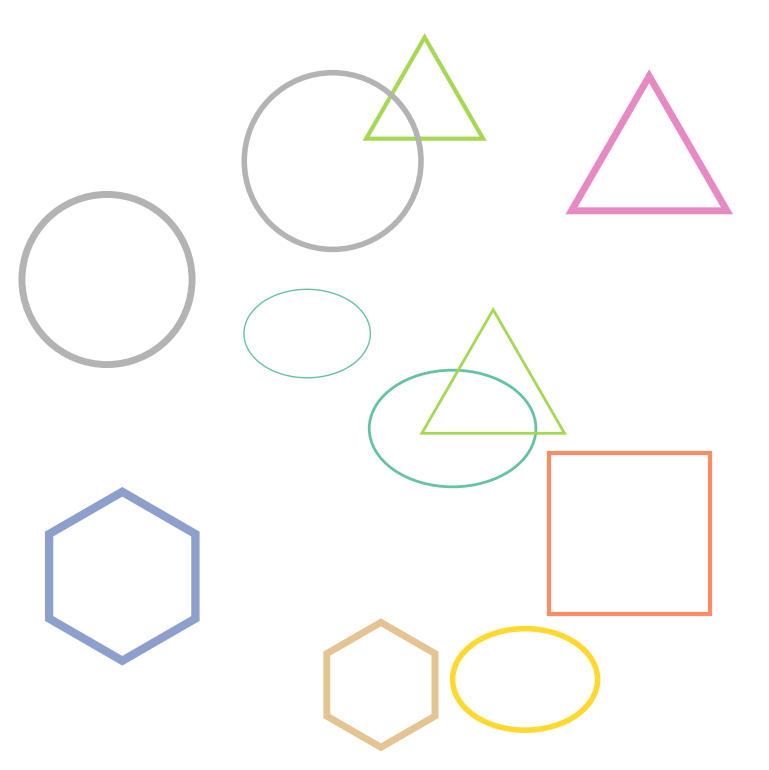[{"shape": "oval", "thickness": 0.5, "radius": 0.41, "center": [0.399, 0.567]}, {"shape": "oval", "thickness": 1, "radius": 0.54, "center": [0.588, 0.444]}, {"shape": "square", "thickness": 1.5, "radius": 0.52, "center": [0.818, 0.307]}, {"shape": "hexagon", "thickness": 3, "radius": 0.55, "center": [0.159, 0.252]}, {"shape": "triangle", "thickness": 2.5, "radius": 0.58, "center": [0.843, 0.785]}, {"shape": "triangle", "thickness": 1, "radius": 0.54, "center": [0.641, 0.491]}, {"shape": "triangle", "thickness": 1.5, "radius": 0.44, "center": [0.551, 0.864]}, {"shape": "oval", "thickness": 2, "radius": 0.47, "center": [0.682, 0.118]}, {"shape": "hexagon", "thickness": 2.5, "radius": 0.41, "center": [0.495, 0.111]}, {"shape": "circle", "thickness": 2.5, "radius": 0.55, "center": [0.139, 0.637]}, {"shape": "circle", "thickness": 2, "radius": 0.57, "center": [0.432, 0.791]}]